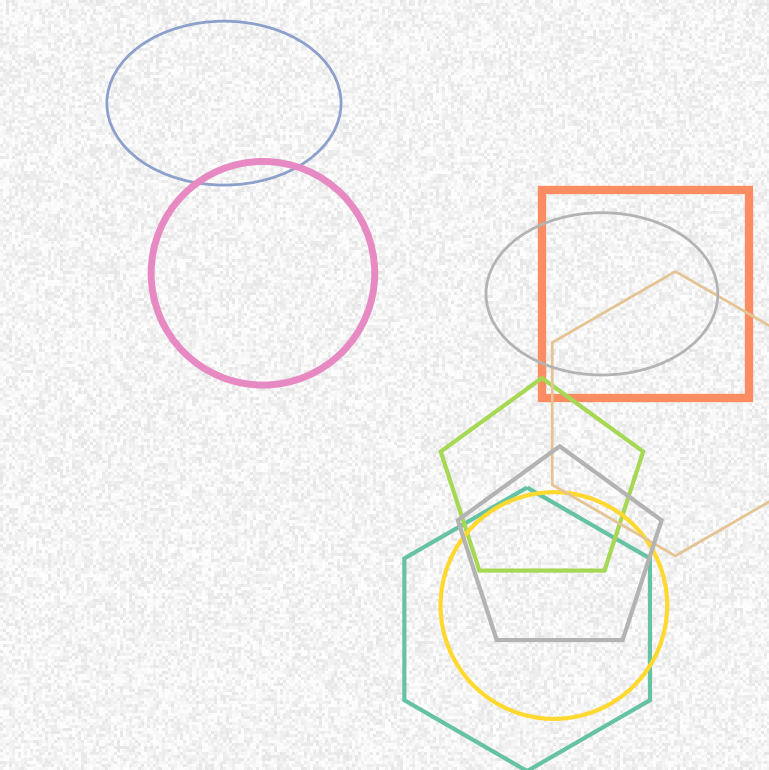[{"shape": "hexagon", "thickness": 1.5, "radius": 0.92, "center": [0.685, 0.183]}, {"shape": "square", "thickness": 3, "radius": 0.67, "center": [0.838, 0.618]}, {"shape": "oval", "thickness": 1, "radius": 0.76, "center": [0.291, 0.866]}, {"shape": "circle", "thickness": 2.5, "radius": 0.73, "center": [0.341, 0.645]}, {"shape": "pentagon", "thickness": 1.5, "radius": 0.69, "center": [0.704, 0.371]}, {"shape": "circle", "thickness": 1.5, "radius": 0.74, "center": [0.719, 0.214]}, {"shape": "hexagon", "thickness": 1, "radius": 0.92, "center": [0.877, 0.463]}, {"shape": "oval", "thickness": 1, "radius": 0.75, "center": [0.782, 0.618]}, {"shape": "pentagon", "thickness": 1.5, "radius": 0.7, "center": [0.727, 0.281]}]